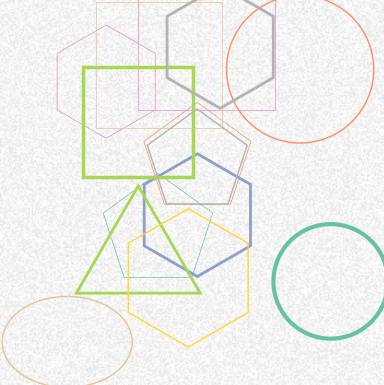[{"shape": "pentagon", "thickness": 0.5, "radius": 0.75, "center": [0.41, 0.4]}, {"shape": "circle", "thickness": 3, "radius": 0.74, "center": [0.859, 0.269]}, {"shape": "pentagon", "thickness": 0.5, "radius": 0.73, "center": [0.513, 0.588]}, {"shape": "circle", "thickness": 1, "radius": 0.96, "center": [0.78, 0.82]}, {"shape": "hexagon", "thickness": 2, "radius": 0.8, "center": [0.513, 0.441]}, {"shape": "square", "thickness": 0.5, "radius": 0.89, "center": [0.535, 0.893]}, {"shape": "hexagon", "thickness": 0.5, "radius": 0.74, "center": [0.276, 0.788]}, {"shape": "triangle", "thickness": 2, "radius": 0.93, "center": [0.359, 0.331]}, {"shape": "square", "thickness": 2.5, "radius": 0.71, "center": [0.359, 0.683]}, {"shape": "hexagon", "thickness": 1, "radius": 0.9, "center": [0.489, 0.278]}, {"shape": "oval", "thickness": 1, "radius": 0.84, "center": [0.174, 0.112]}, {"shape": "square", "thickness": 0.5, "radius": 0.81, "center": [0.413, 0.831]}, {"shape": "pentagon", "thickness": 1, "radius": 0.68, "center": [0.512, 0.581]}, {"shape": "hexagon", "thickness": 2, "radius": 0.8, "center": [0.572, 0.878]}]